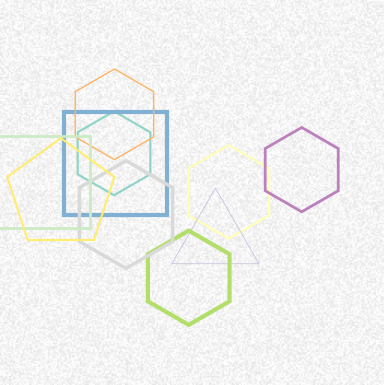[{"shape": "hexagon", "thickness": 1.5, "radius": 0.55, "center": [0.296, 0.602]}, {"shape": "hexagon", "thickness": 1.5, "radius": 0.61, "center": [0.594, 0.501]}, {"shape": "triangle", "thickness": 0.5, "radius": 0.65, "center": [0.559, 0.38]}, {"shape": "square", "thickness": 3, "radius": 0.67, "center": [0.299, 0.575]}, {"shape": "hexagon", "thickness": 1, "radius": 0.59, "center": [0.297, 0.703]}, {"shape": "hexagon", "thickness": 3, "radius": 0.61, "center": [0.49, 0.279]}, {"shape": "hexagon", "thickness": 2.5, "radius": 0.7, "center": [0.327, 0.443]}, {"shape": "hexagon", "thickness": 2, "radius": 0.55, "center": [0.784, 0.559]}, {"shape": "square", "thickness": 2, "radius": 0.6, "center": [0.113, 0.528]}, {"shape": "pentagon", "thickness": 1.5, "radius": 0.73, "center": [0.158, 0.495]}]